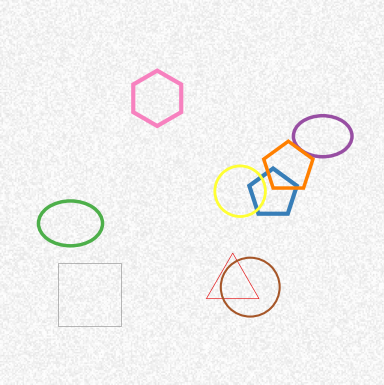[{"shape": "triangle", "thickness": 0.5, "radius": 0.39, "center": [0.604, 0.264]}, {"shape": "pentagon", "thickness": 3, "radius": 0.32, "center": [0.709, 0.497]}, {"shape": "oval", "thickness": 2.5, "radius": 0.42, "center": [0.183, 0.42]}, {"shape": "oval", "thickness": 2.5, "radius": 0.38, "center": [0.838, 0.646]}, {"shape": "pentagon", "thickness": 2.5, "radius": 0.34, "center": [0.749, 0.566]}, {"shape": "circle", "thickness": 2, "radius": 0.33, "center": [0.624, 0.503]}, {"shape": "circle", "thickness": 1.5, "radius": 0.38, "center": [0.65, 0.254]}, {"shape": "hexagon", "thickness": 3, "radius": 0.36, "center": [0.408, 0.745]}, {"shape": "square", "thickness": 0.5, "radius": 0.41, "center": [0.233, 0.235]}]